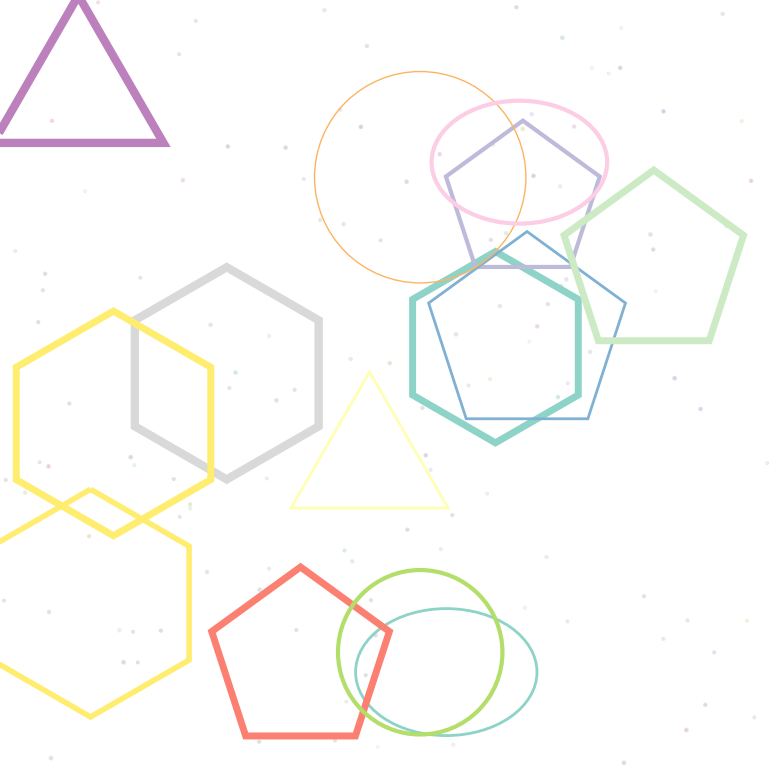[{"shape": "oval", "thickness": 1, "radius": 0.59, "center": [0.58, 0.127]}, {"shape": "hexagon", "thickness": 2.5, "radius": 0.62, "center": [0.643, 0.549]}, {"shape": "triangle", "thickness": 1, "radius": 0.59, "center": [0.48, 0.399]}, {"shape": "pentagon", "thickness": 1.5, "radius": 0.53, "center": [0.679, 0.738]}, {"shape": "pentagon", "thickness": 2.5, "radius": 0.61, "center": [0.39, 0.142]}, {"shape": "pentagon", "thickness": 1, "radius": 0.67, "center": [0.684, 0.565]}, {"shape": "circle", "thickness": 0.5, "radius": 0.69, "center": [0.546, 0.77]}, {"shape": "circle", "thickness": 1.5, "radius": 0.53, "center": [0.546, 0.153]}, {"shape": "oval", "thickness": 1.5, "radius": 0.57, "center": [0.675, 0.789]}, {"shape": "hexagon", "thickness": 3, "radius": 0.69, "center": [0.294, 0.515]}, {"shape": "triangle", "thickness": 3, "radius": 0.64, "center": [0.102, 0.878]}, {"shape": "pentagon", "thickness": 2.5, "radius": 0.61, "center": [0.849, 0.657]}, {"shape": "hexagon", "thickness": 2, "radius": 0.74, "center": [0.118, 0.217]}, {"shape": "hexagon", "thickness": 2.5, "radius": 0.73, "center": [0.147, 0.45]}]